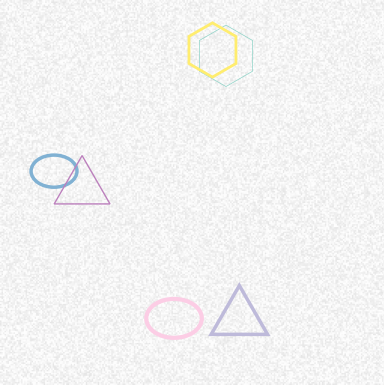[{"shape": "hexagon", "thickness": 0.5, "radius": 0.4, "center": [0.587, 0.855]}, {"shape": "triangle", "thickness": 2.5, "radius": 0.42, "center": [0.622, 0.174]}, {"shape": "oval", "thickness": 2.5, "radius": 0.3, "center": [0.14, 0.555]}, {"shape": "oval", "thickness": 3, "radius": 0.36, "center": [0.452, 0.173]}, {"shape": "triangle", "thickness": 1, "radius": 0.42, "center": [0.213, 0.512]}, {"shape": "hexagon", "thickness": 2, "radius": 0.35, "center": [0.552, 0.87]}]